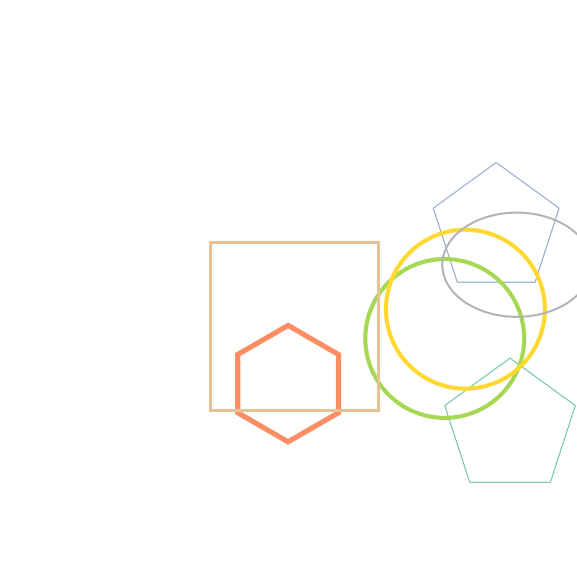[{"shape": "pentagon", "thickness": 0.5, "radius": 0.59, "center": [0.883, 0.26]}, {"shape": "hexagon", "thickness": 2.5, "radius": 0.5, "center": [0.499, 0.335]}, {"shape": "pentagon", "thickness": 0.5, "radius": 0.57, "center": [0.859, 0.603]}, {"shape": "circle", "thickness": 2, "radius": 0.69, "center": [0.77, 0.413]}, {"shape": "circle", "thickness": 2, "radius": 0.69, "center": [0.806, 0.464]}, {"shape": "square", "thickness": 1.5, "radius": 0.73, "center": [0.509, 0.435]}, {"shape": "oval", "thickness": 1, "radius": 0.64, "center": [0.895, 0.541]}]